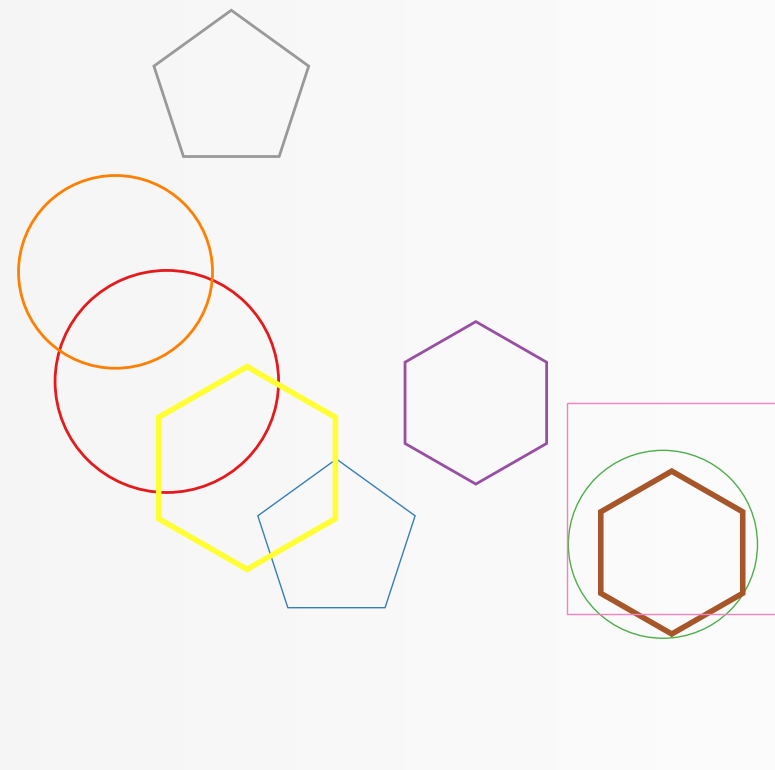[{"shape": "circle", "thickness": 1, "radius": 0.72, "center": [0.215, 0.505]}, {"shape": "pentagon", "thickness": 0.5, "radius": 0.53, "center": [0.434, 0.297]}, {"shape": "circle", "thickness": 0.5, "radius": 0.61, "center": [0.855, 0.293]}, {"shape": "hexagon", "thickness": 1, "radius": 0.53, "center": [0.614, 0.477]}, {"shape": "circle", "thickness": 1, "radius": 0.63, "center": [0.149, 0.647]}, {"shape": "hexagon", "thickness": 2, "radius": 0.66, "center": [0.319, 0.392]}, {"shape": "hexagon", "thickness": 2, "radius": 0.53, "center": [0.867, 0.282]}, {"shape": "square", "thickness": 0.5, "radius": 0.68, "center": [0.868, 0.34]}, {"shape": "pentagon", "thickness": 1, "radius": 0.53, "center": [0.298, 0.882]}]